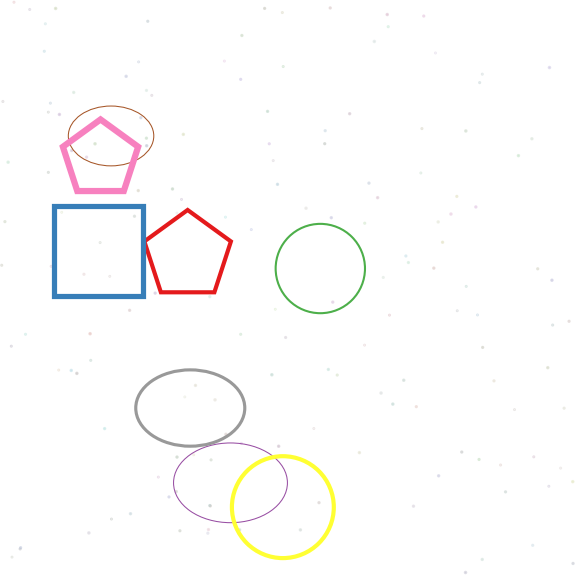[{"shape": "pentagon", "thickness": 2, "radius": 0.39, "center": [0.325, 0.557]}, {"shape": "square", "thickness": 2.5, "radius": 0.39, "center": [0.171, 0.564]}, {"shape": "circle", "thickness": 1, "radius": 0.39, "center": [0.555, 0.534]}, {"shape": "oval", "thickness": 0.5, "radius": 0.49, "center": [0.399, 0.163]}, {"shape": "circle", "thickness": 2, "radius": 0.44, "center": [0.49, 0.121]}, {"shape": "oval", "thickness": 0.5, "radius": 0.37, "center": [0.192, 0.764]}, {"shape": "pentagon", "thickness": 3, "radius": 0.34, "center": [0.174, 0.724]}, {"shape": "oval", "thickness": 1.5, "radius": 0.47, "center": [0.329, 0.293]}]